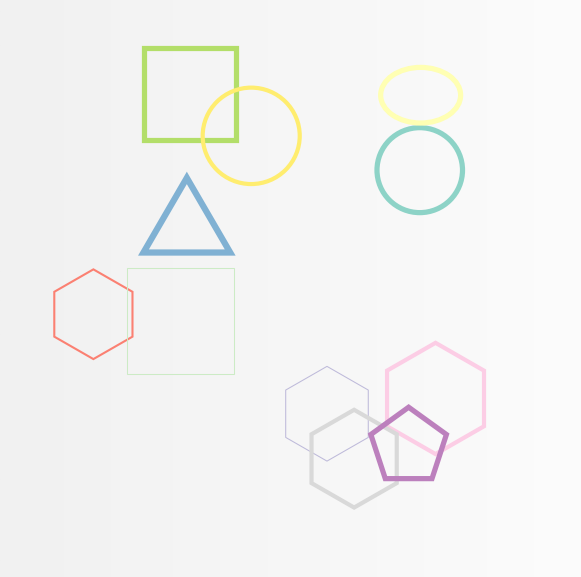[{"shape": "circle", "thickness": 2.5, "radius": 0.37, "center": [0.722, 0.704]}, {"shape": "oval", "thickness": 2.5, "radius": 0.34, "center": [0.724, 0.834]}, {"shape": "hexagon", "thickness": 0.5, "radius": 0.41, "center": [0.563, 0.283]}, {"shape": "hexagon", "thickness": 1, "radius": 0.39, "center": [0.161, 0.455]}, {"shape": "triangle", "thickness": 3, "radius": 0.43, "center": [0.321, 0.605]}, {"shape": "square", "thickness": 2.5, "radius": 0.4, "center": [0.326, 0.836]}, {"shape": "hexagon", "thickness": 2, "radius": 0.48, "center": [0.749, 0.309]}, {"shape": "hexagon", "thickness": 2, "radius": 0.42, "center": [0.609, 0.205]}, {"shape": "pentagon", "thickness": 2.5, "radius": 0.34, "center": [0.703, 0.226]}, {"shape": "square", "thickness": 0.5, "radius": 0.46, "center": [0.31, 0.443]}, {"shape": "circle", "thickness": 2, "radius": 0.42, "center": [0.432, 0.764]}]